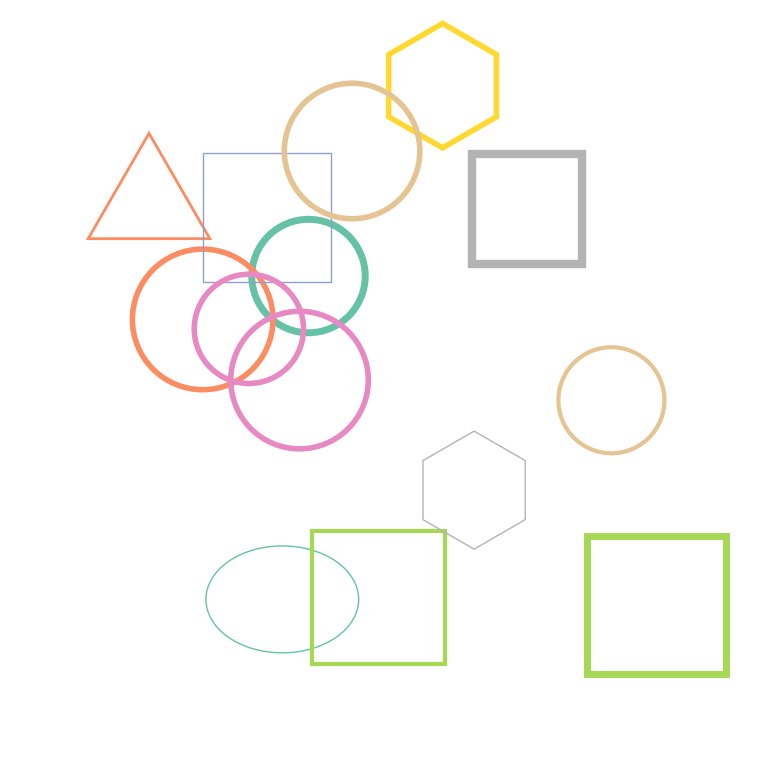[{"shape": "circle", "thickness": 2.5, "radius": 0.37, "center": [0.401, 0.642]}, {"shape": "oval", "thickness": 0.5, "radius": 0.5, "center": [0.367, 0.222]}, {"shape": "triangle", "thickness": 1, "radius": 0.46, "center": [0.194, 0.736]}, {"shape": "circle", "thickness": 2, "radius": 0.46, "center": [0.263, 0.585]}, {"shape": "square", "thickness": 0.5, "radius": 0.42, "center": [0.347, 0.717]}, {"shape": "circle", "thickness": 2, "radius": 0.35, "center": [0.323, 0.573]}, {"shape": "circle", "thickness": 2, "radius": 0.45, "center": [0.389, 0.506]}, {"shape": "square", "thickness": 1.5, "radius": 0.43, "center": [0.491, 0.224]}, {"shape": "square", "thickness": 2.5, "radius": 0.45, "center": [0.852, 0.214]}, {"shape": "hexagon", "thickness": 2, "radius": 0.4, "center": [0.575, 0.889]}, {"shape": "circle", "thickness": 1.5, "radius": 0.34, "center": [0.794, 0.48]}, {"shape": "circle", "thickness": 2, "radius": 0.44, "center": [0.457, 0.804]}, {"shape": "square", "thickness": 3, "radius": 0.36, "center": [0.685, 0.729]}, {"shape": "hexagon", "thickness": 0.5, "radius": 0.38, "center": [0.616, 0.363]}]